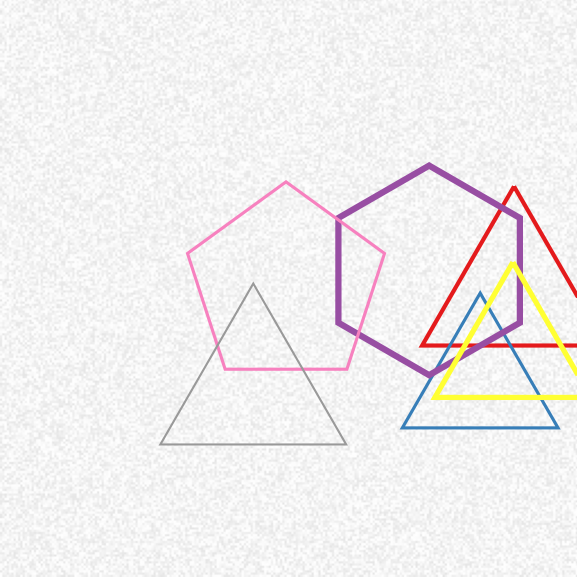[{"shape": "triangle", "thickness": 2, "radius": 0.92, "center": [0.89, 0.493]}, {"shape": "triangle", "thickness": 1.5, "radius": 0.78, "center": [0.831, 0.336]}, {"shape": "hexagon", "thickness": 3, "radius": 0.91, "center": [0.743, 0.531]}, {"shape": "triangle", "thickness": 2.5, "radius": 0.78, "center": [0.888, 0.389]}, {"shape": "pentagon", "thickness": 1.5, "radius": 0.9, "center": [0.495, 0.505]}, {"shape": "triangle", "thickness": 1, "radius": 0.93, "center": [0.439, 0.322]}]